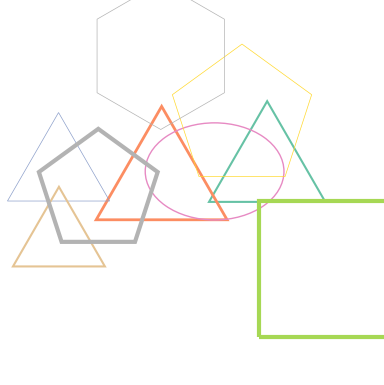[{"shape": "triangle", "thickness": 1.5, "radius": 0.87, "center": [0.694, 0.563]}, {"shape": "triangle", "thickness": 2, "radius": 0.98, "center": [0.42, 0.527]}, {"shape": "triangle", "thickness": 0.5, "radius": 0.77, "center": [0.152, 0.554]}, {"shape": "oval", "thickness": 1, "radius": 0.9, "center": [0.557, 0.555]}, {"shape": "square", "thickness": 3, "radius": 0.88, "center": [0.849, 0.3]}, {"shape": "pentagon", "thickness": 0.5, "radius": 0.95, "center": [0.629, 0.695]}, {"shape": "triangle", "thickness": 1.5, "radius": 0.69, "center": [0.153, 0.377]}, {"shape": "hexagon", "thickness": 0.5, "radius": 0.95, "center": [0.418, 0.855]}, {"shape": "pentagon", "thickness": 3, "radius": 0.81, "center": [0.255, 0.503]}]